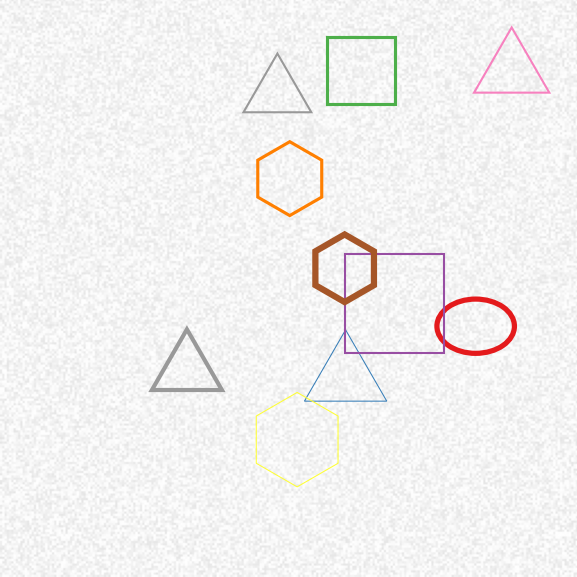[{"shape": "oval", "thickness": 2.5, "radius": 0.34, "center": [0.824, 0.434]}, {"shape": "triangle", "thickness": 0.5, "radius": 0.41, "center": [0.598, 0.346]}, {"shape": "square", "thickness": 1.5, "radius": 0.29, "center": [0.625, 0.877]}, {"shape": "square", "thickness": 1, "radius": 0.43, "center": [0.684, 0.474]}, {"shape": "hexagon", "thickness": 1.5, "radius": 0.32, "center": [0.502, 0.69]}, {"shape": "hexagon", "thickness": 0.5, "radius": 0.41, "center": [0.515, 0.238]}, {"shape": "hexagon", "thickness": 3, "radius": 0.29, "center": [0.597, 0.535]}, {"shape": "triangle", "thickness": 1, "radius": 0.38, "center": [0.886, 0.876]}, {"shape": "triangle", "thickness": 2, "radius": 0.35, "center": [0.324, 0.359]}, {"shape": "triangle", "thickness": 1, "radius": 0.34, "center": [0.48, 0.839]}]